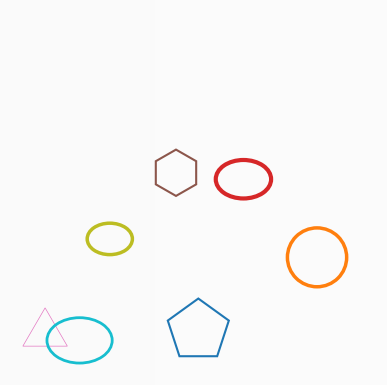[{"shape": "pentagon", "thickness": 1.5, "radius": 0.41, "center": [0.512, 0.142]}, {"shape": "circle", "thickness": 2.5, "radius": 0.38, "center": [0.818, 0.332]}, {"shape": "oval", "thickness": 3, "radius": 0.36, "center": [0.628, 0.534]}, {"shape": "hexagon", "thickness": 1.5, "radius": 0.3, "center": [0.454, 0.551]}, {"shape": "triangle", "thickness": 0.5, "radius": 0.33, "center": [0.116, 0.134]}, {"shape": "oval", "thickness": 2.5, "radius": 0.29, "center": [0.283, 0.379]}, {"shape": "oval", "thickness": 2, "radius": 0.42, "center": [0.205, 0.116]}]